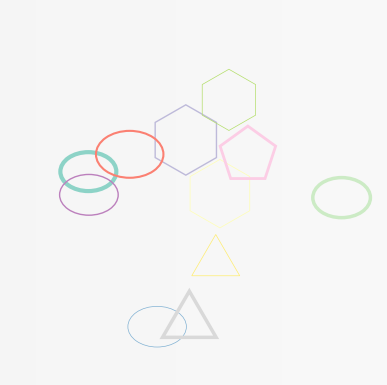[{"shape": "oval", "thickness": 3, "radius": 0.36, "center": [0.228, 0.554]}, {"shape": "hexagon", "thickness": 0.5, "radius": 0.44, "center": [0.568, 0.497]}, {"shape": "hexagon", "thickness": 1, "radius": 0.46, "center": [0.48, 0.636]}, {"shape": "oval", "thickness": 1.5, "radius": 0.44, "center": [0.335, 0.599]}, {"shape": "oval", "thickness": 0.5, "radius": 0.38, "center": [0.405, 0.151]}, {"shape": "hexagon", "thickness": 0.5, "radius": 0.4, "center": [0.591, 0.741]}, {"shape": "pentagon", "thickness": 2, "radius": 0.38, "center": [0.64, 0.597]}, {"shape": "triangle", "thickness": 2.5, "radius": 0.4, "center": [0.489, 0.164]}, {"shape": "oval", "thickness": 1, "radius": 0.38, "center": [0.229, 0.494]}, {"shape": "oval", "thickness": 2.5, "radius": 0.37, "center": [0.882, 0.487]}, {"shape": "triangle", "thickness": 0.5, "radius": 0.36, "center": [0.557, 0.319]}]